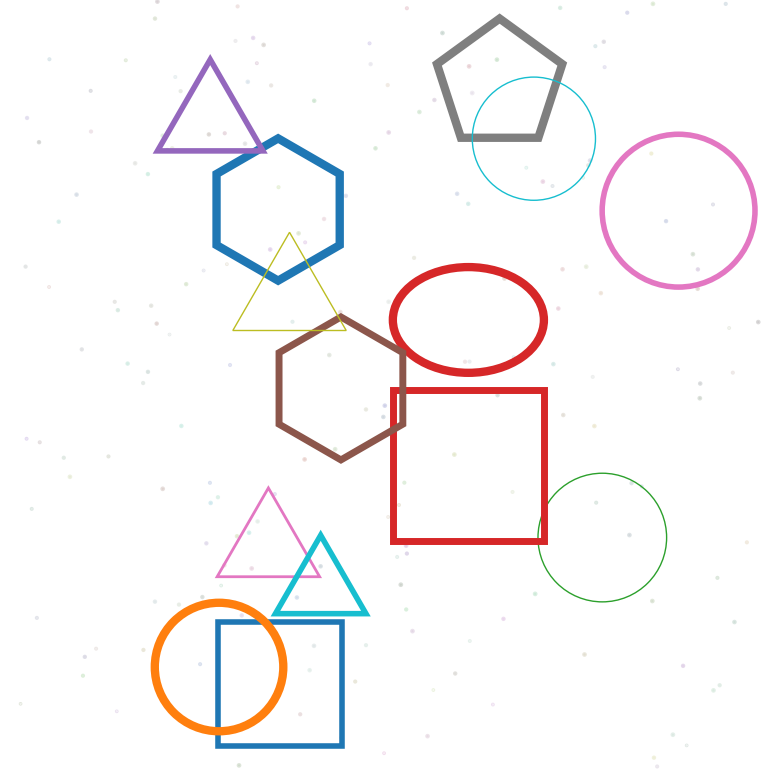[{"shape": "square", "thickness": 2, "radius": 0.4, "center": [0.364, 0.112]}, {"shape": "hexagon", "thickness": 3, "radius": 0.46, "center": [0.361, 0.728]}, {"shape": "circle", "thickness": 3, "radius": 0.42, "center": [0.284, 0.134]}, {"shape": "circle", "thickness": 0.5, "radius": 0.42, "center": [0.782, 0.302]}, {"shape": "square", "thickness": 2.5, "radius": 0.49, "center": [0.608, 0.395]}, {"shape": "oval", "thickness": 3, "radius": 0.49, "center": [0.608, 0.584]}, {"shape": "triangle", "thickness": 2, "radius": 0.4, "center": [0.273, 0.844]}, {"shape": "hexagon", "thickness": 2.5, "radius": 0.46, "center": [0.443, 0.496]}, {"shape": "circle", "thickness": 2, "radius": 0.5, "center": [0.881, 0.726]}, {"shape": "triangle", "thickness": 1, "radius": 0.38, "center": [0.349, 0.289]}, {"shape": "pentagon", "thickness": 3, "radius": 0.43, "center": [0.649, 0.89]}, {"shape": "triangle", "thickness": 0.5, "radius": 0.43, "center": [0.376, 0.613]}, {"shape": "circle", "thickness": 0.5, "radius": 0.4, "center": [0.693, 0.82]}, {"shape": "triangle", "thickness": 2, "radius": 0.34, "center": [0.416, 0.237]}]